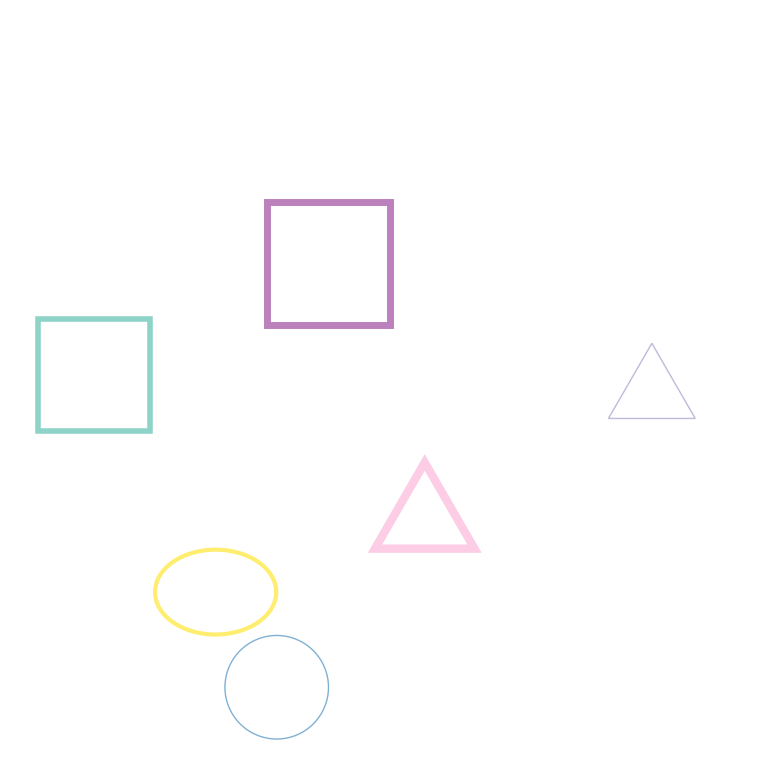[{"shape": "square", "thickness": 2, "radius": 0.36, "center": [0.122, 0.513]}, {"shape": "triangle", "thickness": 0.5, "radius": 0.33, "center": [0.847, 0.489]}, {"shape": "circle", "thickness": 0.5, "radius": 0.34, "center": [0.359, 0.107]}, {"shape": "triangle", "thickness": 3, "radius": 0.37, "center": [0.552, 0.325]}, {"shape": "square", "thickness": 2.5, "radius": 0.4, "center": [0.427, 0.658]}, {"shape": "oval", "thickness": 1.5, "radius": 0.39, "center": [0.28, 0.231]}]